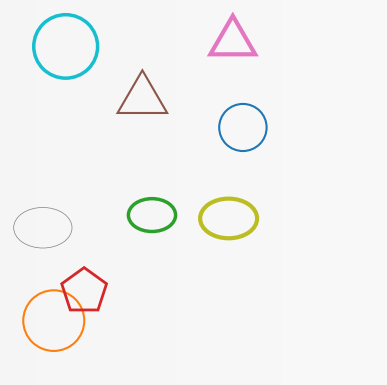[{"shape": "circle", "thickness": 1.5, "radius": 0.31, "center": [0.627, 0.669]}, {"shape": "circle", "thickness": 1.5, "radius": 0.39, "center": [0.139, 0.167]}, {"shape": "oval", "thickness": 2.5, "radius": 0.3, "center": [0.392, 0.441]}, {"shape": "pentagon", "thickness": 2, "radius": 0.3, "center": [0.217, 0.244]}, {"shape": "triangle", "thickness": 1.5, "radius": 0.37, "center": [0.367, 0.744]}, {"shape": "triangle", "thickness": 3, "radius": 0.33, "center": [0.601, 0.892]}, {"shape": "oval", "thickness": 0.5, "radius": 0.38, "center": [0.111, 0.408]}, {"shape": "oval", "thickness": 3, "radius": 0.37, "center": [0.59, 0.433]}, {"shape": "circle", "thickness": 2.5, "radius": 0.41, "center": [0.169, 0.879]}]